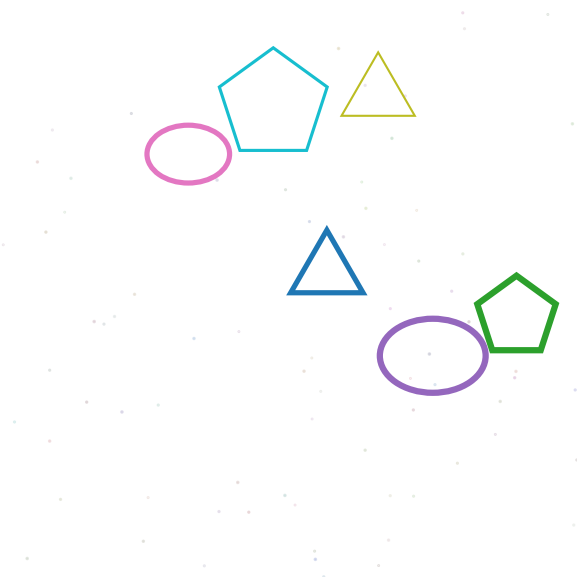[{"shape": "triangle", "thickness": 2.5, "radius": 0.36, "center": [0.566, 0.528]}, {"shape": "pentagon", "thickness": 3, "radius": 0.36, "center": [0.894, 0.45]}, {"shape": "oval", "thickness": 3, "radius": 0.46, "center": [0.749, 0.383]}, {"shape": "oval", "thickness": 2.5, "radius": 0.36, "center": [0.326, 0.732]}, {"shape": "triangle", "thickness": 1, "radius": 0.37, "center": [0.655, 0.835]}, {"shape": "pentagon", "thickness": 1.5, "radius": 0.49, "center": [0.473, 0.818]}]